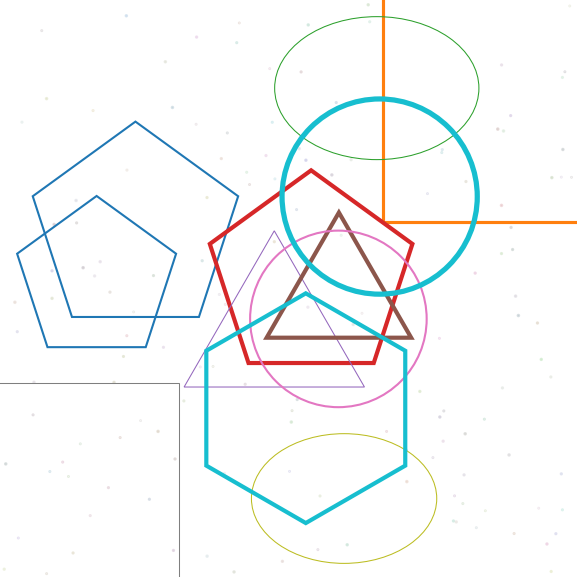[{"shape": "pentagon", "thickness": 1, "radius": 0.72, "center": [0.167, 0.515]}, {"shape": "pentagon", "thickness": 1, "radius": 0.94, "center": [0.235, 0.602]}, {"shape": "square", "thickness": 1.5, "radius": 1.0, "center": [0.864, 0.815]}, {"shape": "oval", "thickness": 0.5, "radius": 0.88, "center": [0.652, 0.847]}, {"shape": "pentagon", "thickness": 2, "radius": 0.92, "center": [0.539, 0.52]}, {"shape": "triangle", "thickness": 0.5, "radius": 0.9, "center": [0.475, 0.419]}, {"shape": "triangle", "thickness": 2, "radius": 0.72, "center": [0.587, 0.487]}, {"shape": "circle", "thickness": 1, "radius": 0.76, "center": [0.586, 0.447]}, {"shape": "square", "thickness": 0.5, "radius": 0.94, "center": [0.121, 0.147]}, {"shape": "oval", "thickness": 0.5, "radius": 0.8, "center": [0.596, 0.136]}, {"shape": "circle", "thickness": 2.5, "radius": 0.85, "center": [0.657, 0.659]}, {"shape": "hexagon", "thickness": 2, "radius": 0.99, "center": [0.53, 0.292]}]